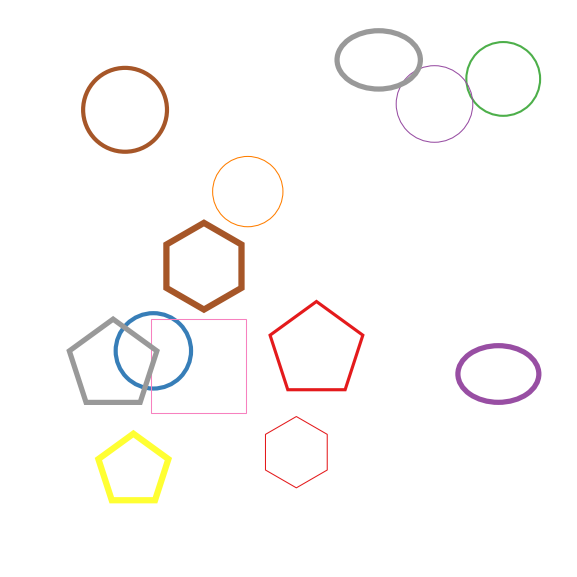[{"shape": "pentagon", "thickness": 1.5, "radius": 0.42, "center": [0.548, 0.393]}, {"shape": "hexagon", "thickness": 0.5, "radius": 0.31, "center": [0.513, 0.216]}, {"shape": "circle", "thickness": 2, "radius": 0.33, "center": [0.266, 0.392]}, {"shape": "circle", "thickness": 1, "radius": 0.32, "center": [0.871, 0.862]}, {"shape": "oval", "thickness": 2.5, "radius": 0.35, "center": [0.863, 0.352]}, {"shape": "circle", "thickness": 0.5, "radius": 0.33, "center": [0.752, 0.819]}, {"shape": "circle", "thickness": 0.5, "radius": 0.3, "center": [0.429, 0.667]}, {"shape": "pentagon", "thickness": 3, "radius": 0.32, "center": [0.231, 0.184]}, {"shape": "circle", "thickness": 2, "radius": 0.36, "center": [0.217, 0.809]}, {"shape": "hexagon", "thickness": 3, "radius": 0.38, "center": [0.353, 0.538]}, {"shape": "square", "thickness": 0.5, "radius": 0.41, "center": [0.343, 0.365]}, {"shape": "pentagon", "thickness": 2.5, "radius": 0.4, "center": [0.196, 0.367]}, {"shape": "oval", "thickness": 2.5, "radius": 0.36, "center": [0.656, 0.895]}]